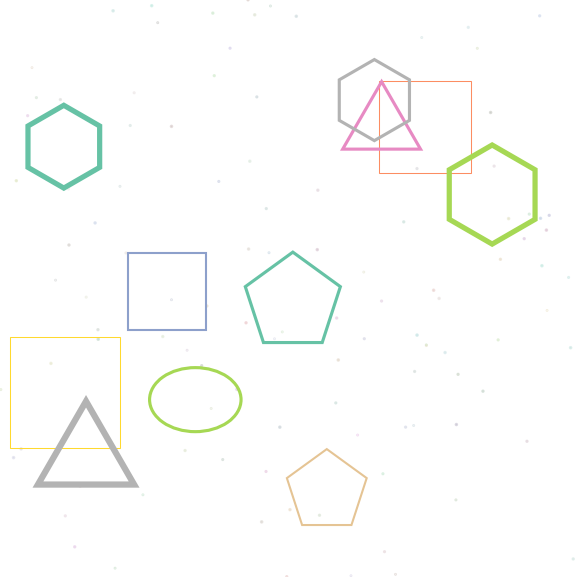[{"shape": "pentagon", "thickness": 1.5, "radius": 0.43, "center": [0.507, 0.476]}, {"shape": "hexagon", "thickness": 2.5, "radius": 0.36, "center": [0.111, 0.745]}, {"shape": "square", "thickness": 0.5, "radius": 0.4, "center": [0.736, 0.78]}, {"shape": "square", "thickness": 1, "radius": 0.33, "center": [0.289, 0.495]}, {"shape": "triangle", "thickness": 1.5, "radius": 0.39, "center": [0.661, 0.78]}, {"shape": "hexagon", "thickness": 2.5, "radius": 0.43, "center": [0.852, 0.662]}, {"shape": "oval", "thickness": 1.5, "radius": 0.4, "center": [0.338, 0.307]}, {"shape": "square", "thickness": 0.5, "radius": 0.48, "center": [0.112, 0.32]}, {"shape": "pentagon", "thickness": 1, "radius": 0.36, "center": [0.566, 0.149]}, {"shape": "hexagon", "thickness": 1.5, "radius": 0.35, "center": [0.648, 0.826]}, {"shape": "triangle", "thickness": 3, "radius": 0.48, "center": [0.149, 0.208]}]